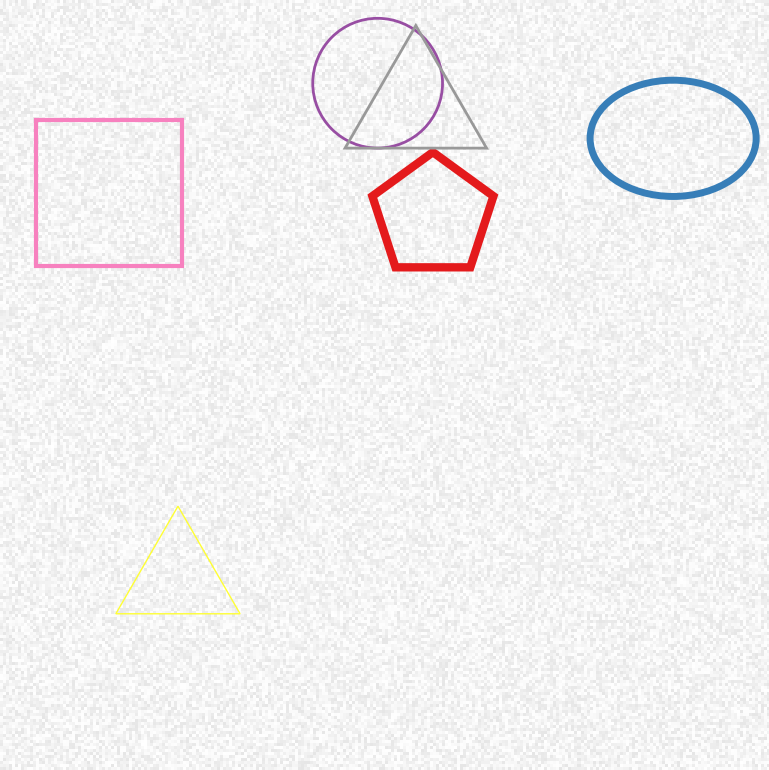[{"shape": "pentagon", "thickness": 3, "radius": 0.41, "center": [0.562, 0.72]}, {"shape": "oval", "thickness": 2.5, "radius": 0.54, "center": [0.874, 0.82]}, {"shape": "circle", "thickness": 1, "radius": 0.42, "center": [0.49, 0.892]}, {"shape": "triangle", "thickness": 0.5, "radius": 0.47, "center": [0.231, 0.249]}, {"shape": "square", "thickness": 1.5, "radius": 0.47, "center": [0.141, 0.75]}, {"shape": "triangle", "thickness": 1, "radius": 0.53, "center": [0.54, 0.861]}]